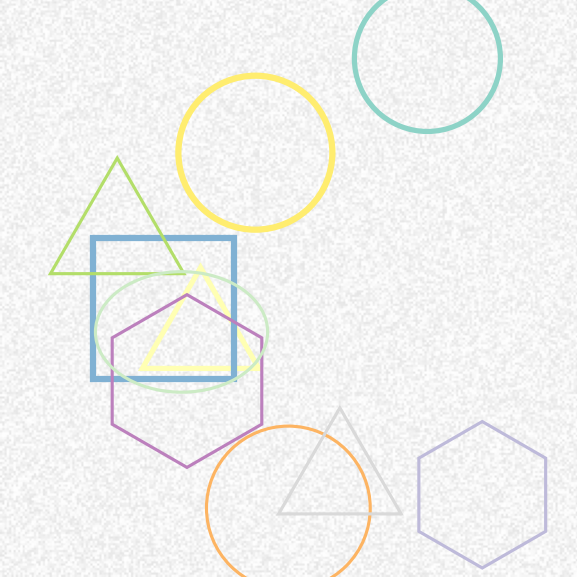[{"shape": "circle", "thickness": 2.5, "radius": 0.63, "center": [0.74, 0.898]}, {"shape": "triangle", "thickness": 2.5, "radius": 0.58, "center": [0.347, 0.419]}, {"shape": "hexagon", "thickness": 1.5, "radius": 0.63, "center": [0.835, 0.142]}, {"shape": "square", "thickness": 3, "radius": 0.61, "center": [0.284, 0.465]}, {"shape": "circle", "thickness": 1.5, "radius": 0.71, "center": [0.499, 0.12]}, {"shape": "triangle", "thickness": 1.5, "radius": 0.67, "center": [0.203, 0.592]}, {"shape": "triangle", "thickness": 1.5, "radius": 0.61, "center": [0.589, 0.17]}, {"shape": "hexagon", "thickness": 1.5, "radius": 0.75, "center": [0.324, 0.339]}, {"shape": "oval", "thickness": 1.5, "radius": 0.75, "center": [0.314, 0.424]}, {"shape": "circle", "thickness": 3, "radius": 0.67, "center": [0.442, 0.735]}]